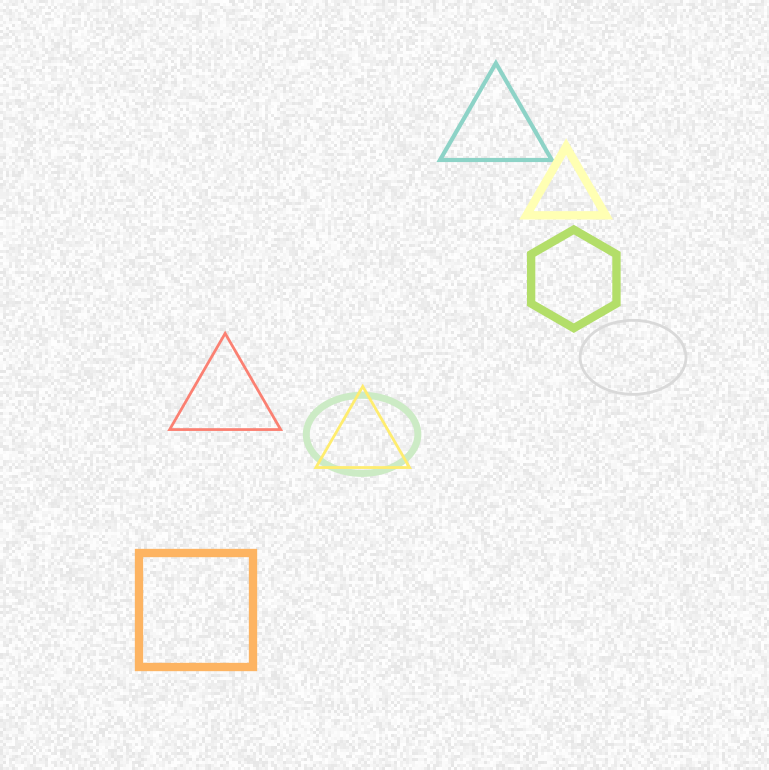[{"shape": "triangle", "thickness": 1.5, "radius": 0.42, "center": [0.644, 0.834]}, {"shape": "triangle", "thickness": 3, "radius": 0.3, "center": [0.735, 0.75]}, {"shape": "triangle", "thickness": 1, "radius": 0.42, "center": [0.292, 0.484]}, {"shape": "square", "thickness": 3, "radius": 0.37, "center": [0.255, 0.208]}, {"shape": "hexagon", "thickness": 3, "radius": 0.32, "center": [0.745, 0.638]}, {"shape": "oval", "thickness": 1, "radius": 0.34, "center": [0.822, 0.536]}, {"shape": "oval", "thickness": 2.5, "radius": 0.36, "center": [0.47, 0.436]}, {"shape": "triangle", "thickness": 1, "radius": 0.35, "center": [0.471, 0.428]}]